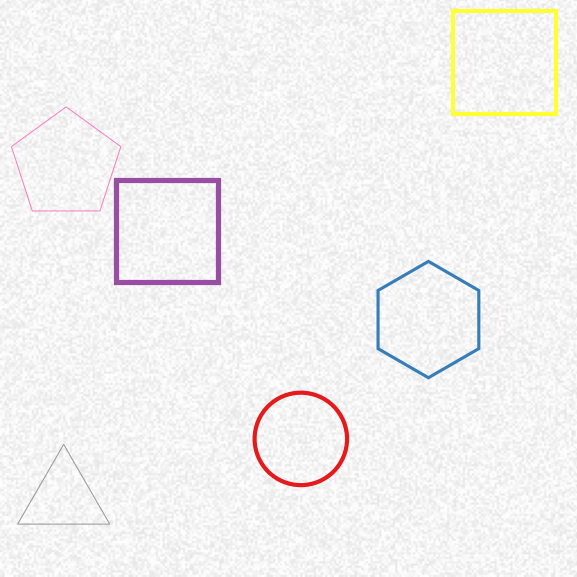[{"shape": "circle", "thickness": 2, "radius": 0.4, "center": [0.521, 0.239]}, {"shape": "hexagon", "thickness": 1.5, "radius": 0.5, "center": [0.742, 0.446]}, {"shape": "square", "thickness": 2.5, "radius": 0.44, "center": [0.289, 0.599]}, {"shape": "square", "thickness": 2, "radius": 0.45, "center": [0.873, 0.892]}, {"shape": "pentagon", "thickness": 0.5, "radius": 0.5, "center": [0.114, 0.714]}, {"shape": "triangle", "thickness": 0.5, "radius": 0.46, "center": [0.11, 0.138]}]